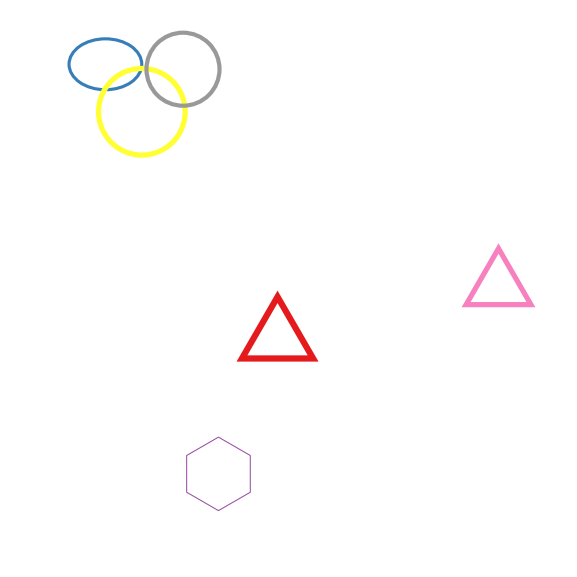[{"shape": "triangle", "thickness": 3, "radius": 0.36, "center": [0.481, 0.414]}, {"shape": "oval", "thickness": 1.5, "radius": 0.31, "center": [0.183, 0.888]}, {"shape": "hexagon", "thickness": 0.5, "radius": 0.32, "center": [0.378, 0.179]}, {"shape": "circle", "thickness": 2.5, "radius": 0.38, "center": [0.246, 0.806]}, {"shape": "triangle", "thickness": 2.5, "radius": 0.32, "center": [0.863, 0.504]}, {"shape": "circle", "thickness": 2, "radius": 0.32, "center": [0.317, 0.879]}]